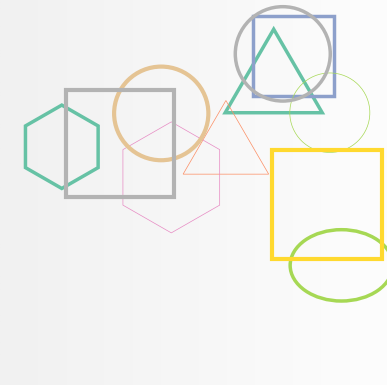[{"shape": "hexagon", "thickness": 2.5, "radius": 0.54, "center": [0.159, 0.619]}, {"shape": "triangle", "thickness": 2.5, "radius": 0.72, "center": [0.706, 0.779]}, {"shape": "triangle", "thickness": 0.5, "radius": 0.64, "center": [0.583, 0.611]}, {"shape": "square", "thickness": 2.5, "radius": 0.52, "center": [0.757, 0.855]}, {"shape": "hexagon", "thickness": 0.5, "radius": 0.72, "center": [0.442, 0.539]}, {"shape": "oval", "thickness": 2.5, "radius": 0.66, "center": [0.881, 0.311]}, {"shape": "circle", "thickness": 0.5, "radius": 0.52, "center": [0.851, 0.707]}, {"shape": "square", "thickness": 3, "radius": 0.71, "center": [0.843, 0.47]}, {"shape": "circle", "thickness": 3, "radius": 0.61, "center": [0.416, 0.705]}, {"shape": "square", "thickness": 3, "radius": 0.7, "center": [0.309, 0.628]}, {"shape": "circle", "thickness": 2.5, "radius": 0.61, "center": [0.73, 0.86]}]